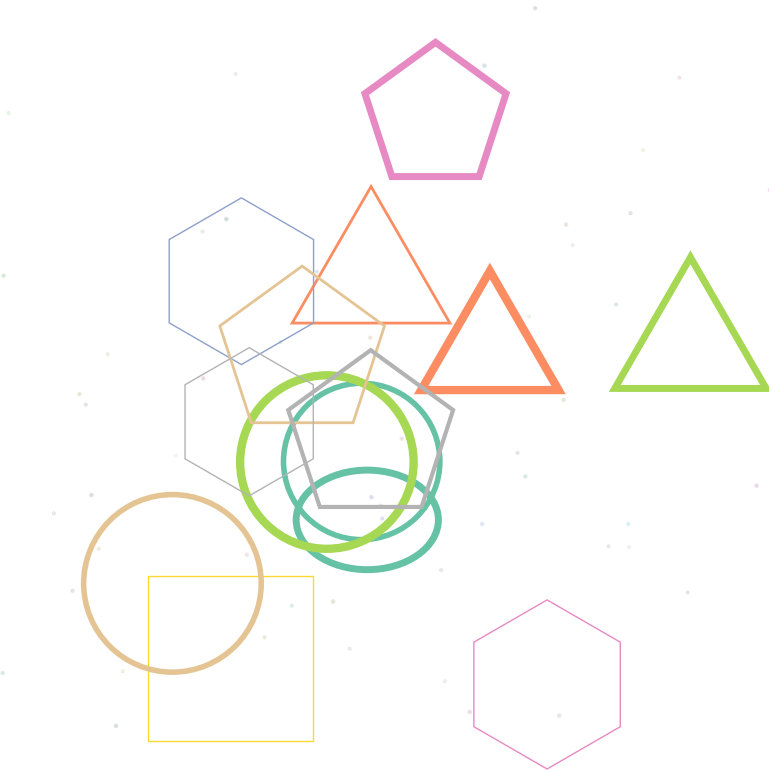[{"shape": "circle", "thickness": 2, "radius": 0.51, "center": [0.47, 0.401]}, {"shape": "oval", "thickness": 2.5, "radius": 0.46, "center": [0.477, 0.325]}, {"shape": "triangle", "thickness": 1, "radius": 0.59, "center": [0.482, 0.64]}, {"shape": "triangle", "thickness": 3, "radius": 0.52, "center": [0.636, 0.545]}, {"shape": "hexagon", "thickness": 0.5, "radius": 0.54, "center": [0.313, 0.635]}, {"shape": "hexagon", "thickness": 0.5, "radius": 0.55, "center": [0.71, 0.111]}, {"shape": "pentagon", "thickness": 2.5, "radius": 0.48, "center": [0.566, 0.849]}, {"shape": "circle", "thickness": 3, "radius": 0.56, "center": [0.425, 0.4]}, {"shape": "triangle", "thickness": 2.5, "radius": 0.57, "center": [0.897, 0.552]}, {"shape": "square", "thickness": 0.5, "radius": 0.54, "center": [0.299, 0.145]}, {"shape": "circle", "thickness": 2, "radius": 0.58, "center": [0.224, 0.242]}, {"shape": "pentagon", "thickness": 1, "radius": 0.56, "center": [0.392, 0.542]}, {"shape": "pentagon", "thickness": 1.5, "radius": 0.56, "center": [0.481, 0.433]}, {"shape": "hexagon", "thickness": 0.5, "radius": 0.48, "center": [0.324, 0.452]}]